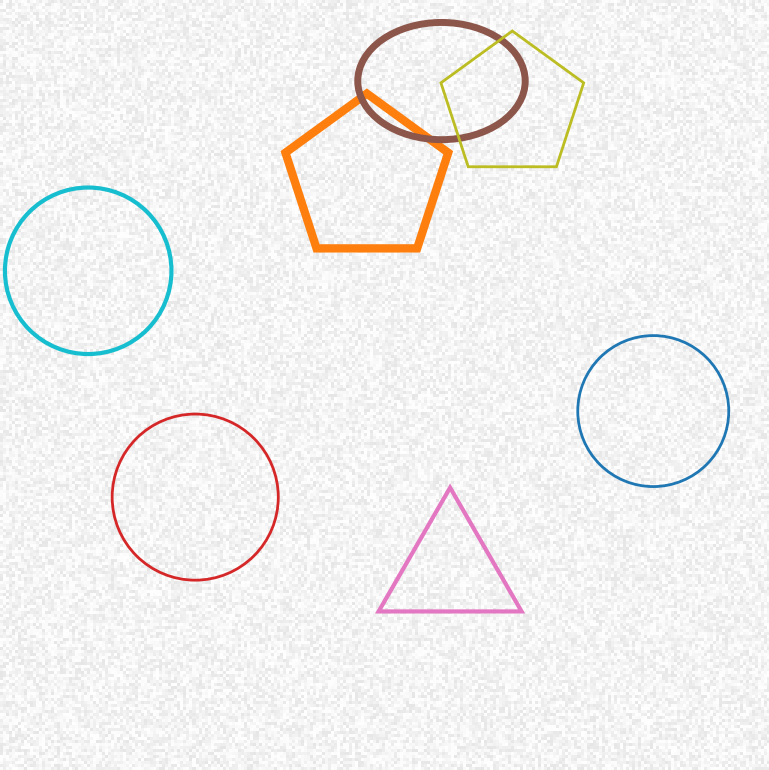[{"shape": "circle", "thickness": 1, "radius": 0.49, "center": [0.848, 0.466]}, {"shape": "pentagon", "thickness": 3, "radius": 0.56, "center": [0.476, 0.767]}, {"shape": "circle", "thickness": 1, "radius": 0.54, "center": [0.254, 0.354]}, {"shape": "oval", "thickness": 2.5, "radius": 0.54, "center": [0.573, 0.895]}, {"shape": "triangle", "thickness": 1.5, "radius": 0.54, "center": [0.585, 0.26]}, {"shape": "pentagon", "thickness": 1, "radius": 0.49, "center": [0.665, 0.862]}, {"shape": "circle", "thickness": 1.5, "radius": 0.54, "center": [0.115, 0.648]}]